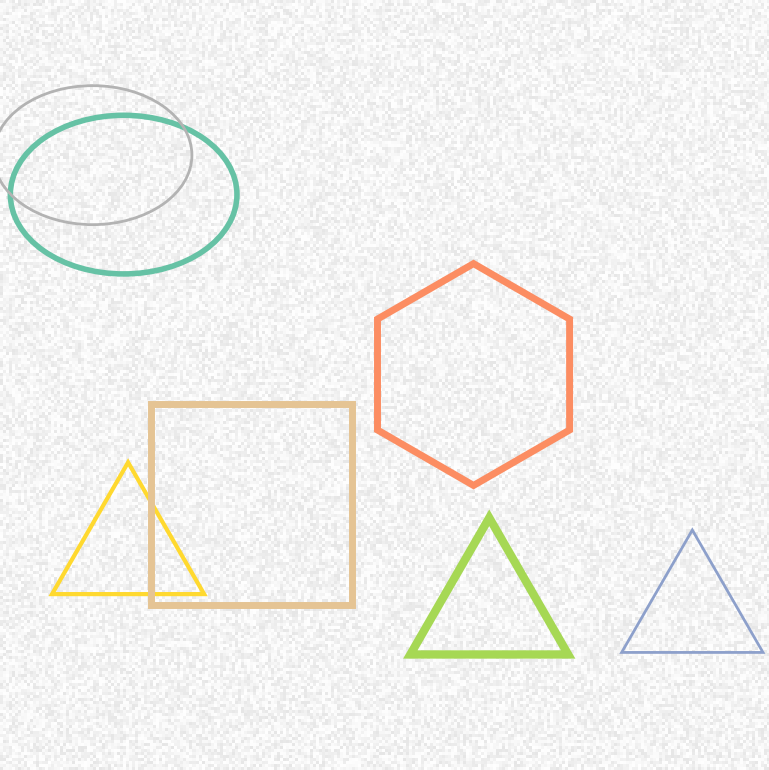[{"shape": "oval", "thickness": 2, "radius": 0.74, "center": [0.161, 0.747]}, {"shape": "hexagon", "thickness": 2.5, "radius": 0.72, "center": [0.615, 0.514]}, {"shape": "triangle", "thickness": 1, "radius": 0.53, "center": [0.899, 0.206]}, {"shape": "triangle", "thickness": 3, "radius": 0.59, "center": [0.635, 0.209]}, {"shape": "triangle", "thickness": 1.5, "radius": 0.57, "center": [0.166, 0.285]}, {"shape": "square", "thickness": 2.5, "radius": 0.65, "center": [0.326, 0.345]}, {"shape": "oval", "thickness": 1, "radius": 0.64, "center": [0.12, 0.799]}]